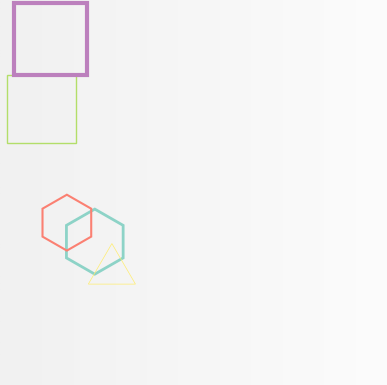[{"shape": "hexagon", "thickness": 2, "radius": 0.42, "center": [0.245, 0.372]}, {"shape": "hexagon", "thickness": 1.5, "radius": 0.36, "center": [0.173, 0.422]}, {"shape": "square", "thickness": 1, "radius": 0.44, "center": [0.107, 0.717]}, {"shape": "square", "thickness": 3, "radius": 0.47, "center": [0.131, 0.899]}, {"shape": "triangle", "thickness": 0.5, "radius": 0.35, "center": [0.289, 0.297]}]